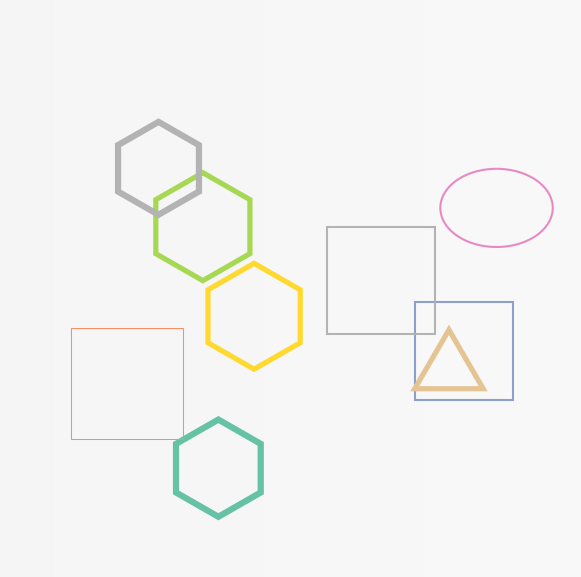[{"shape": "hexagon", "thickness": 3, "radius": 0.42, "center": [0.376, 0.188]}, {"shape": "square", "thickness": 0.5, "radius": 0.48, "center": [0.219, 0.335]}, {"shape": "square", "thickness": 1, "radius": 0.42, "center": [0.798, 0.391]}, {"shape": "oval", "thickness": 1, "radius": 0.48, "center": [0.854, 0.639]}, {"shape": "hexagon", "thickness": 2.5, "radius": 0.47, "center": [0.349, 0.607]}, {"shape": "hexagon", "thickness": 2.5, "radius": 0.46, "center": [0.437, 0.451]}, {"shape": "triangle", "thickness": 2.5, "radius": 0.34, "center": [0.772, 0.36]}, {"shape": "hexagon", "thickness": 3, "radius": 0.4, "center": [0.273, 0.708]}, {"shape": "square", "thickness": 1, "radius": 0.46, "center": [0.656, 0.513]}]